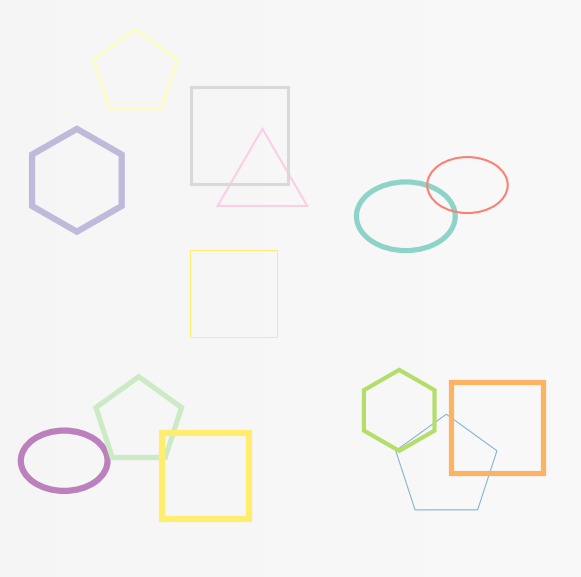[{"shape": "oval", "thickness": 2.5, "radius": 0.42, "center": [0.698, 0.625]}, {"shape": "pentagon", "thickness": 1, "radius": 0.38, "center": [0.233, 0.872]}, {"shape": "hexagon", "thickness": 3, "radius": 0.45, "center": [0.132, 0.687]}, {"shape": "oval", "thickness": 1, "radius": 0.35, "center": [0.804, 0.679]}, {"shape": "pentagon", "thickness": 0.5, "radius": 0.46, "center": [0.768, 0.19]}, {"shape": "square", "thickness": 2.5, "radius": 0.39, "center": [0.855, 0.259]}, {"shape": "hexagon", "thickness": 2, "radius": 0.35, "center": [0.687, 0.289]}, {"shape": "triangle", "thickness": 1, "radius": 0.45, "center": [0.451, 0.687]}, {"shape": "square", "thickness": 1.5, "radius": 0.42, "center": [0.412, 0.765]}, {"shape": "oval", "thickness": 3, "radius": 0.37, "center": [0.11, 0.201]}, {"shape": "pentagon", "thickness": 2.5, "radius": 0.39, "center": [0.239, 0.269]}, {"shape": "square", "thickness": 0.5, "radius": 0.38, "center": [0.402, 0.49]}, {"shape": "square", "thickness": 3, "radius": 0.37, "center": [0.353, 0.175]}]